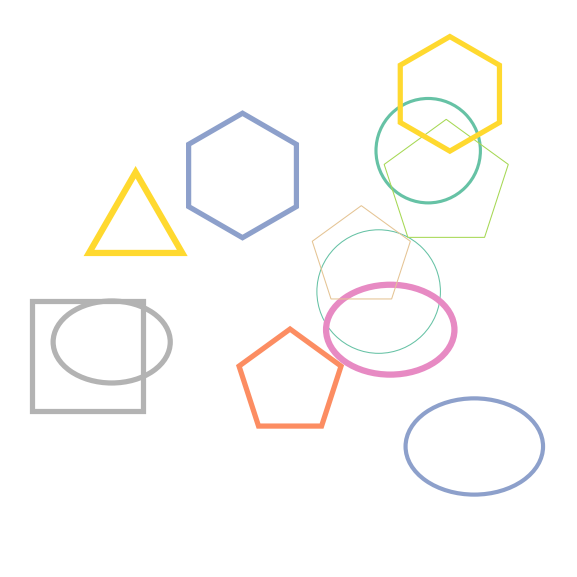[{"shape": "circle", "thickness": 1.5, "radius": 0.45, "center": [0.741, 0.738]}, {"shape": "circle", "thickness": 0.5, "radius": 0.53, "center": [0.656, 0.494]}, {"shape": "pentagon", "thickness": 2.5, "radius": 0.46, "center": [0.502, 0.336]}, {"shape": "oval", "thickness": 2, "radius": 0.6, "center": [0.821, 0.226]}, {"shape": "hexagon", "thickness": 2.5, "radius": 0.54, "center": [0.42, 0.695]}, {"shape": "oval", "thickness": 3, "radius": 0.56, "center": [0.676, 0.428]}, {"shape": "pentagon", "thickness": 0.5, "radius": 0.56, "center": [0.773, 0.68]}, {"shape": "triangle", "thickness": 3, "radius": 0.47, "center": [0.235, 0.608]}, {"shape": "hexagon", "thickness": 2.5, "radius": 0.5, "center": [0.779, 0.837]}, {"shape": "pentagon", "thickness": 0.5, "radius": 0.45, "center": [0.626, 0.554]}, {"shape": "oval", "thickness": 2.5, "radius": 0.51, "center": [0.193, 0.407]}, {"shape": "square", "thickness": 2.5, "radius": 0.48, "center": [0.152, 0.383]}]